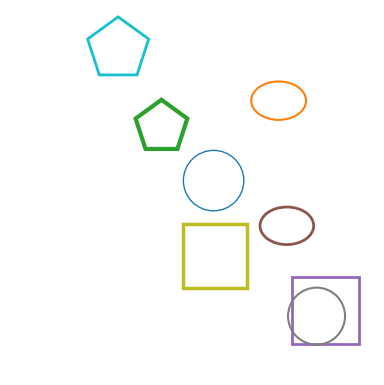[{"shape": "circle", "thickness": 1, "radius": 0.39, "center": [0.555, 0.531]}, {"shape": "oval", "thickness": 1.5, "radius": 0.36, "center": [0.724, 0.739]}, {"shape": "pentagon", "thickness": 3, "radius": 0.35, "center": [0.419, 0.67]}, {"shape": "square", "thickness": 2, "radius": 0.43, "center": [0.846, 0.193]}, {"shape": "oval", "thickness": 2, "radius": 0.35, "center": [0.745, 0.414]}, {"shape": "circle", "thickness": 1.5, "radius": 0.37, "center": [0.822, 0.179]}, {"shape": "square", "thickness": 2.5, "radius": 0.42, "center": [0.558, 0.336]}, {"shape": "pentagon", "thickness": 2, "radius": 0.42, "center": [0.307, 0.873]}]